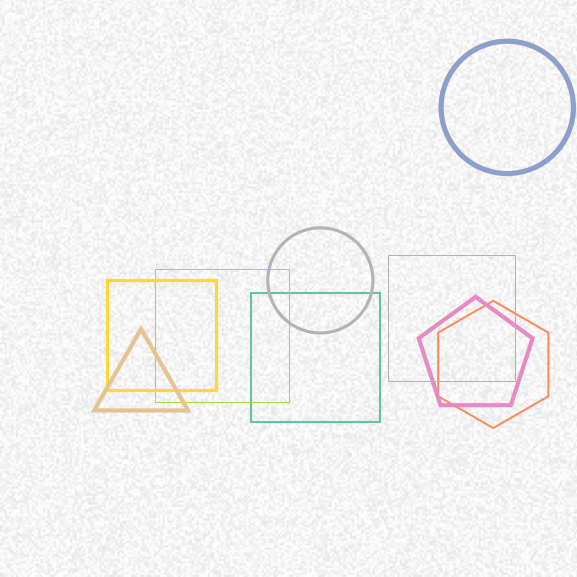[{"shape": "square", "thickness": 1, "radius": 0.56, "center": [0.547, 0.379]}, {"shape": "hexagon", "thickness": 1, "radius": 0.55, "center": [0.854, 0.368]}, {"shape": "circle", "thickness": 2.5, "radius": 0.57, "center": [0.878, 0.813]}, {"shape": "pentagon", "thickness": 2, "radius": 0.52, "center": [0.824, 0.381]}, {"shape": "square", "thickness": 0.5, "radius": 0.58, "center": [0.384, 0.419]}, {"shape": "square", "thickness": 1.5, "radius": 0.47, "center": [0.28, 0.419]}, {"shape": "triangle", "thickness": 2, "radius": 0.47, "center": [0.244, 0.335]}, {"shape": "square", "thickness": 0.5, "radius": 0.55, "center": [0.782, 0.449]}, {"shape": "circle", "thickness": 1.5, "radius": 0.46, "center": [0.555, 0.514]}]